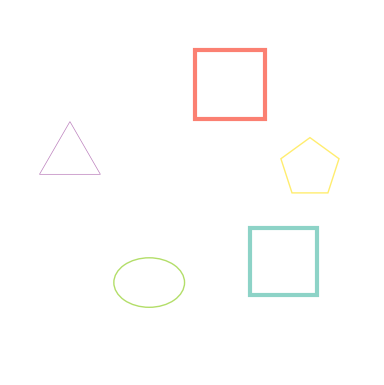[{"shape": "square", "thickness": 3, "radius": 0.43, "center": [0.737, 0.322]}, {"shape": "square", "thickness": 3, "radius": 0.45, "center": [0.598, 0.781]}, {"shape": "oval", "thickness": 1, "radius": 0.46, "center": [0.388, 0.266]}, {"shape": "triangle", "thickness": 0.5, "radius": 0.46, "center": [0.182, 0.593]}, {"shape": "pentagon", "thickness": 1, "radius": 0.4, "center": [0.805, 0.563]}]